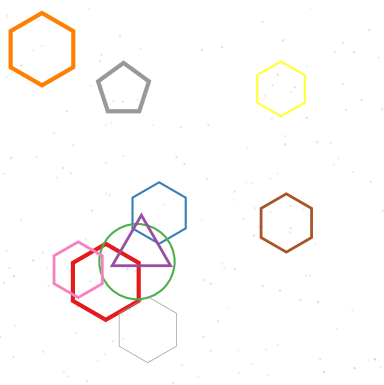[{"shape": "hexagon", "thickness": 3, "radius": 0.49, "center": [0.275, 0.268]}, {"shape": "hexagon", "thickness": 1.5, "radius": 0.4, "center": [0.413, 0.447]}, {"shape": "circle", "thickness": 1.5, "radius": 0.49, "center": [0.356, 0.32]}, {"shape": "triangle", "thickness": 2, "radius": 0.44, "center": [0.367, 0.354]}, {"shape": "hexagon", "thickness": 3, "radius": 0.47, "center": [0.109, 0.872]}, {"shape": "hexagon", "thickness": 1.5, "radius": 0.36, "center": [0.73, 0.769]}, {"shape": "hexagon", "thickness": 2, "radius": 0.38, "center": [0.744, 0.421]}, {"shape": "hexagon", "thickness": 2, "radius": 0.36, "center": [0.203, 0.299]}, {"shape": "pentagon", "thickness": 3, "radius": 0.35, "center": [0.321, 0.767]}, {"shape": "hexagon", "thickness": 0.5, "radius": 0.43, "center": [0.384, 0.144]}]